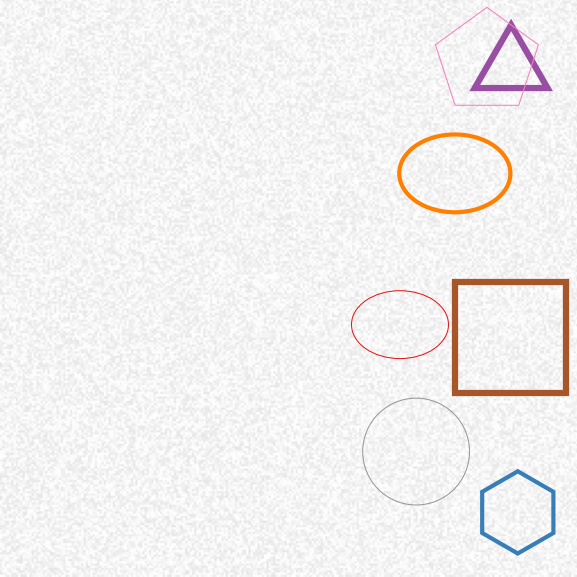[{"shape": "oval", "thickness": 0.5, "radius": 0.42, "center": [0.693, 0.437]}, {"shape": "hexagon", "thickness": 2, "radius": 0.36, "center": [0.897, 0.112]}, {"shape": "triangle", "thickness": 3, "radius": 0.36, "center": [0.885, 0.883]}, {"shape": "oval", "thickness": 2, "radius": 0.48, "center": [0.788, 0.699]}, {"shape": "square", "thickness": 3, "radius": 0.48, "center": [0.885, 0.415]}, {"shape": "pentagon", "thickness": 0.5, "radius": 0.47, "center": [0.843, 0.893]}, {"shape": "circle", "thickness": 0.5, "radius": 0.46, "center": [0.721, 0.217]}]